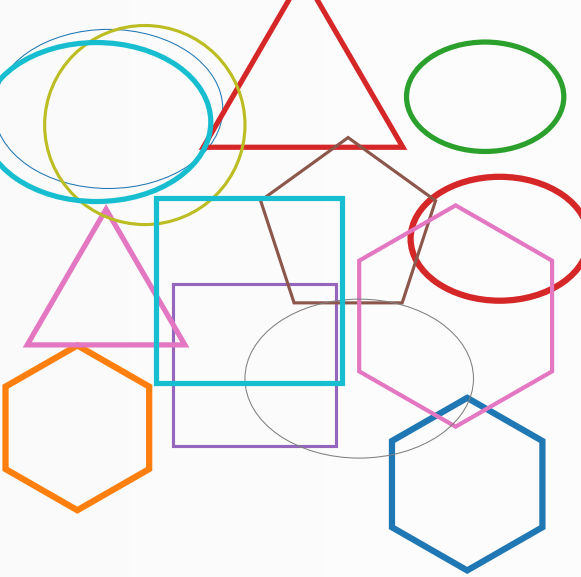[{"shape": "oval", "thickness": 0.5, "radius": 0.98, "center": [0.186, 0.811]}, {"shape": "hexagon", "thickness": 3, "radius": 0.75, "center": [0.804, 0.161]}, {"shape": "hexagon", "thickness": 3, "radius": 0.71, "center": [0.133, 0.258]}, {"shape": "oval", "thickness": 2.5, "radius": 0.68, "center": [0.835, 0.832]}, {"shape": "oval", "thickness": 3, "radius": 0.77, "center": [0.86, 0.586]}, {"shape": "triangle", "thickness": 2.5, "radius": 0.99, "center": [0.521, 0.843]}, {"shape": "square", "thickness": 1.5, "radius": 0.7, "center": [0.438, 0.367]}, {"shape": "pentagon", "thickness": 1.5, "radius": 0.79, "center": [0.599, 0.603]}, {"shape": "hexagon", "thickness": 2, "radius": 0.96, "center": [0.784, 0.452]}, {"shape": "triangle", "thickness": 2.5, "radius": 0.78, "center": [0.182, 0.48]}, {"shape": "oval", "thickness": 0.5, "radius": 0.98, "center": [0.618, 0.344]}, {"shape": "circle", "thickness": 1.5, "radius": 0.86, "center": [0.249, 0.783]}, {"shape": "oval", "thickness": 2.5, "radius": 0.98, "center": [0.166, 0.788]}, {"shape": "square", "thickness": 2.5, "radius": 0.8, "center": [0.429, 0.496]}]